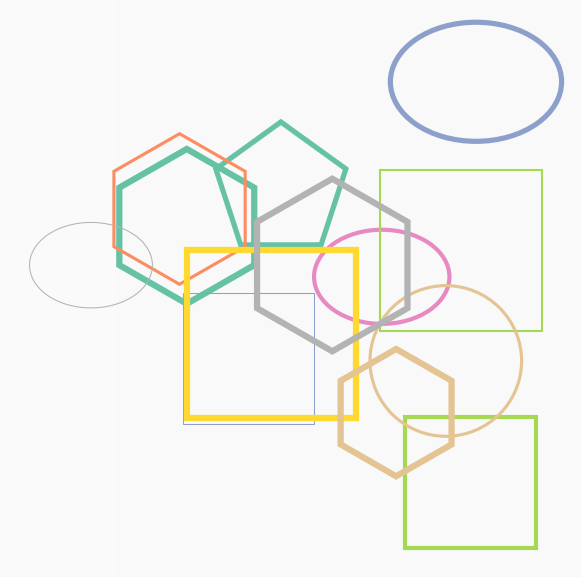[{"shape": "hexagon", "thickness": 3, "radius": 0.67, "center": [0.321, 0.607]}, {"shape": "pentagon", "thickness": 2.5, "radius": 0.59, "center": [0.483, 0.67]}, {"shape": "hexagon", "thickness": 1.5, "radius": 0.65, "center": [0.309, 0.637]}, {"shape": "square", "thickness": 0.5, "radius": 0.57, "center": [0.428, 0.378]}, {"shape": "oval", "thickness": 2.5, "radius": 0.74, "center": [0.819, 0.858]}, {"shape": "oval", "thickness": 2, "radius": 0.58, "center": [0.657, 0.52]}, {"shape": "square", "thickness": 1, "radius": 0.7, "center": [0.792, 0.566]}, {"shape": "square", "thickness": 2, "radius": 0.57, "center": [0.809, 0.163]}, {"shape": "square", "thickness": 3, "radius": 0.73, "center": [0.467, 0.421]}, {"shape": "hexagon", "thickness": 3, "radius": 0.55, "center": [0.681, 0.285]}, {"shape": "circle", "thickness": 1.5, "radius": 0.65, "center": [0.767, 0.374]}, {"shape": "hexagon", "thickness": 3, "radius": 0.75, "center": [0.572, 0.54]}, {"shape": "oval", "thickness": 0.5, "radius": 0.53, "center": [0.157, 0.54]}]